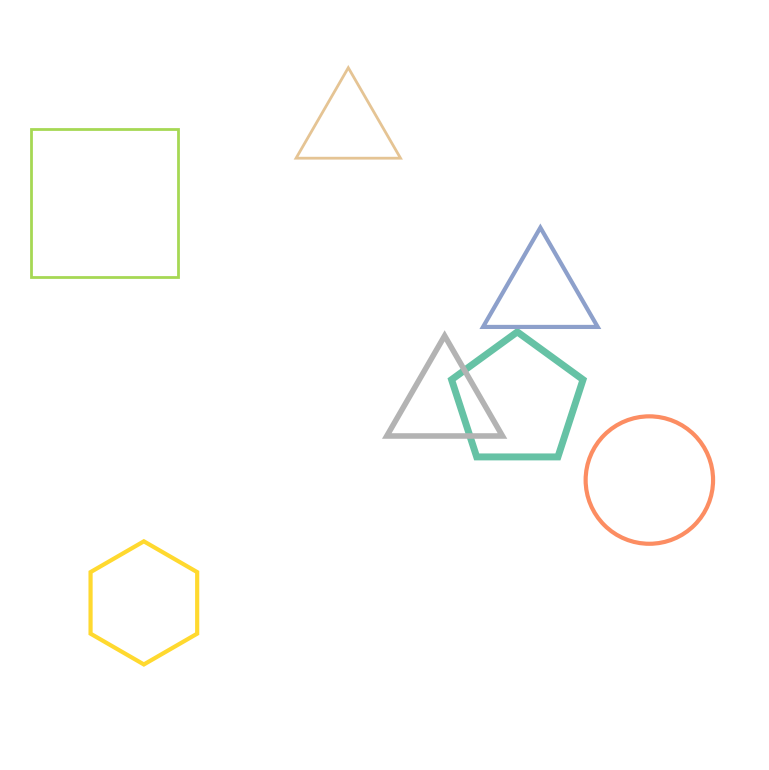[{"shape": "pentagon", "thickness": 2.5, "radius": 0.45, "center": [0.672, 0.479]}, {"shape": "circle", "thickness": 1.5, "radius": 0.41, "center": [0.843, 0.377]}, {"shape": "triangle", "thickness": 1.5, "radius": 0.43, "center": [0.702, 0.618]}, {"shape": "square", "thickness": 1, "radius": 0.48, "center": [0.136, 0.737]}, {"shape": "hexagon", "thickness": 1.5, "radius": 0.4, "center": [0.187, 0.217]}, {"shape": "triangle", "thickness": 1, "radius": 0.39, "center": [0.452, 0.834]}, {"shape": "triangle", "thickness": 2, "radius": 0.43, "center": [0.577, 0.477]}]